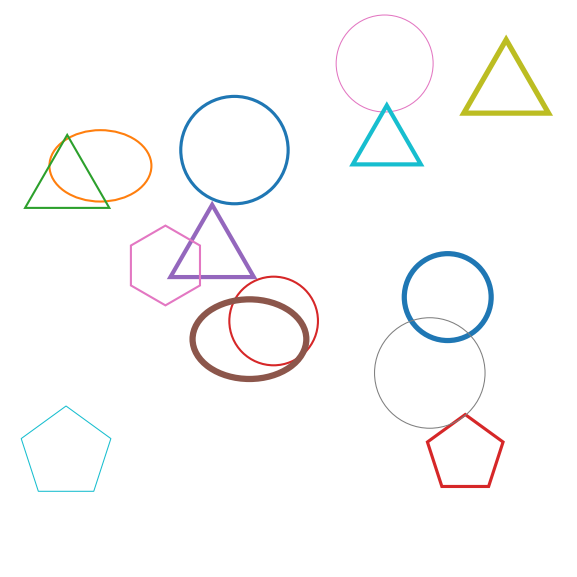[{"shape": "circle", "thickness": 1.5, "radius": 0.46, "center": [0.406, 0.739]}, {"shape": "circle", "thickness": 2.5, "radius": 0.38, "center": [0.775, 0.485]}, {"shape": "oval", "thickness": 1, "radius": 0.44, "center": [0.174, 0.712]}, {"shape": "triangle", "thickness": 1, "radius": 0.42, "center": [0.116, 0.681]}, {"shape": "circle", "thickness": 1, "radius": 0.38, "center": [0.474, 0.443]}, {"shape": "pentagon", "thickness": 1.5, "radius": 0.34, "center": [0.806, 0.212]}, {"shape": "triangle", "thickness": 2, "radius": 0.42, "center": [0.367, 0.561]}, {"shape": "oval", "thickness": 3, "radius": 0.49, "center": [0.432, 0.412]}, {"shape": "hexagon", "thickness": 1, "radius": 0.35, "center": [0.286, 0.539]}, {"shape": "circle", "thickness": 0.5, "radius": 0.42, "center": [0.666, 0.889]}, {"shape": "circle", "thickness": 0.5, "radius": 0.48, "center": [0.744, 0.353]}, {"shape": "triangle", "thickness": 2.5, "radius": 0.42, "center": [0.876, 0.846]}, {"shape": "pentagon", "thickness": 0.5, "radius": 0.41, "center": [0.114, 0.214]}, {"shape": "triangle", "thickness": 2, "radius": 0.34, "center": [0.67, 0.749]}]